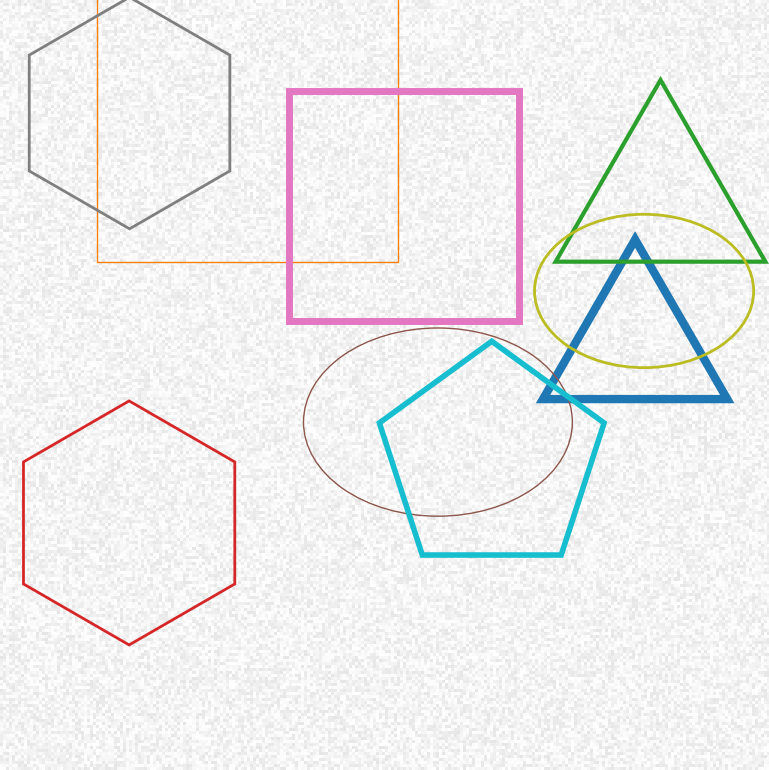[{"shape": "triangle", "thickness": 3, "radius": 0.69, "center": [0.825, 0.551]}, {"shape": "square", "thickness": 0.5, "radius": 0.98, "center": [0.321, 0.855]}, {"shape": "triangle", "thickness": 1.5, "radius": 0.79, "center": [0.858, 0.739]}, {"shape": "hexagon", "thickness": 1, "radius": 0.79, "center": [0.168, 0.321]}, {"shape": "oval", "thickness": 0.5, "radius": 0.87, "center": [0.569, 0.452]}, {"shape": "square", "thickness": 2.5, "radius": 0.75, "center": [0.524, 0.733]}, {"shape": "hexagon", "thickness": 1, "radius": 0.75, "center": [0.168, 0.853]}, {"shape": "oval", "thickness": 1, "radius": 0.71, "center": [0.836, 0.622]}, {"shape": "pentagon", "thickness": 2, "radius": 0.77, "center": [0.639, 0.403]}]